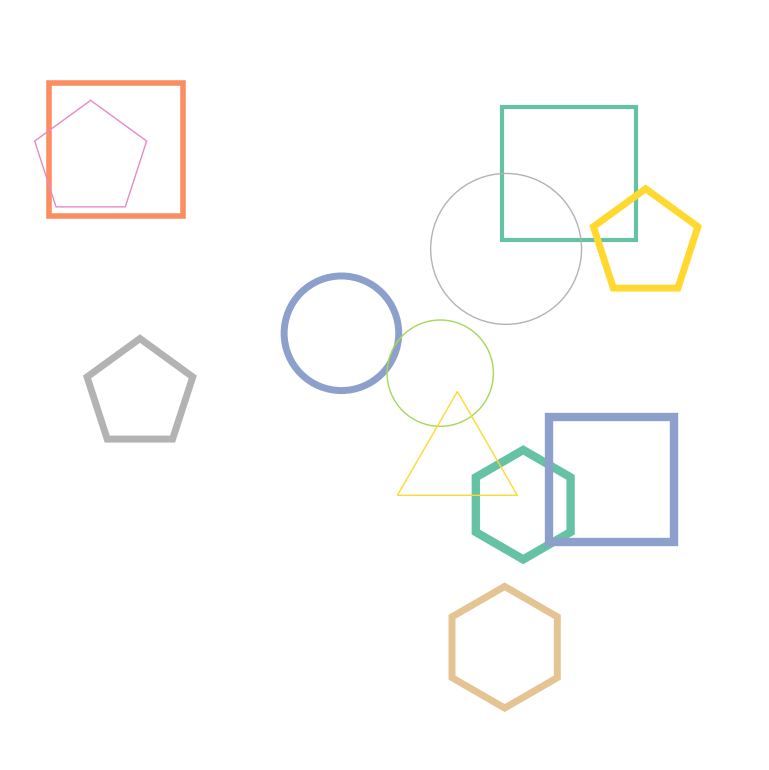[{"shape": "square", "thickness": 1.5, "radius": 0.43, "center": [0.739, 0.775]}, {"shape": "hexagon", "thickness": 3, "radius": 0.36, "center": [0.679, 0.345]}, {"shape": "square", "thickness": 2, "radius": 0.43, "center": [0.151, 0.806]}, {"shape": "circle", "thickness": 2.5, "radius": 0.37, "center": [0.443, 0.567]}, {"shape": "square", "thickness": 3, "radius": 0.41, "center": [0.794, 0.377]}, {"shape": "pentagon", "thickness": 0.5, "radius": 0.38, "center": [0.118, 0.793]}, {"shape": "circle", "thickness": 0.5, "radius": 0.35, "center": [0.572, 0.515]}, {"shape": "triangle", "thickness": 0.5, "radius": 0.45, "center": [0.594, 0.402]}, {"shape": "pentagon", "thickness": 2.5, "radius": 0.36, "center": [0.839, 0.684]}, {"shape": "hexagon", "thickness": 2.5, "radius": 0.39, "center": [0.655, 0.159]}, {"shape": "circle", "thickness": 0.5, "radius": 0.49, "center": [0.657, 0.677]}, {"shape": "pentagon", "thickness": 2.5, "radius": 0.36, "center": [0.182, 0.488]}]